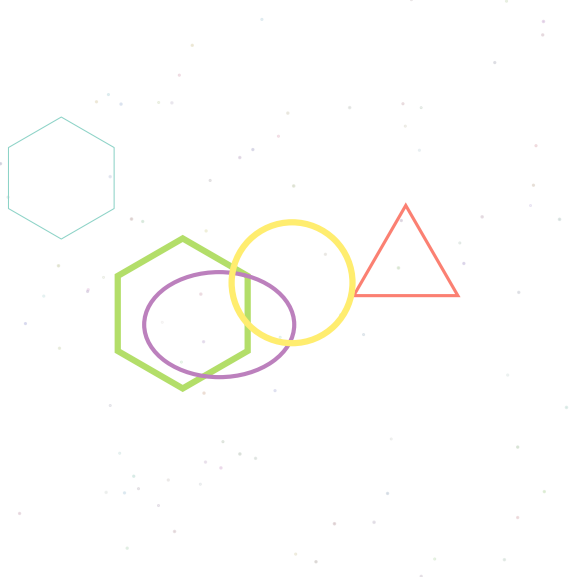[{"shape": "hexagon", "thickness": 0.5, "radius": 0.53, "center": [0.106, 0.691]}, {"shape": "triangle", "thickness": 1.5, "radius": 0.52, "center": [0.703, 0.539]}, {"shape": "hexagon", "thickness": 3, "radius": 0.65, "center": [0.316, 0.456]}, {"shape": "oval", "thickness": 2, "radius": 0.65, "center": [0.38, 0.437]}, {"shape": "circle", "thickness": 3, "radius": 0.52, "center": [0.506, 0.51]}]